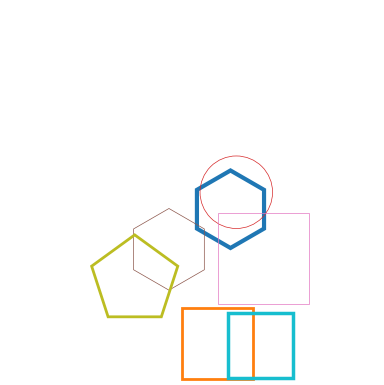[{"shape": "hexagon", "thickness": 3, "radius": 0.5, "center": [0.599, 0.457]}, {"shape": "square", "thickness": 2, "radius": 0.46, "center": [0.566, 0.107]}, {"shape": "circle", "thickness": 0.5, "radius": 0.47, "center": [0.614, 0.501]}, {"shape": "hexagon", "thickness": 0.5, "radius": 0.53, "center": [0.439, 0.352]}, {"shape": "square", "thickness": 0.5, "radius": 0.59, "center": [0.685, 0.328]}, {"shape": "pentagon", "thickness": 2, "radius": 0.59, "center": [0.35, 0.272]}, {"shape": "square", "thickness": 2.5, "radius": 0.43, "center": [0.676, 0.102]}]